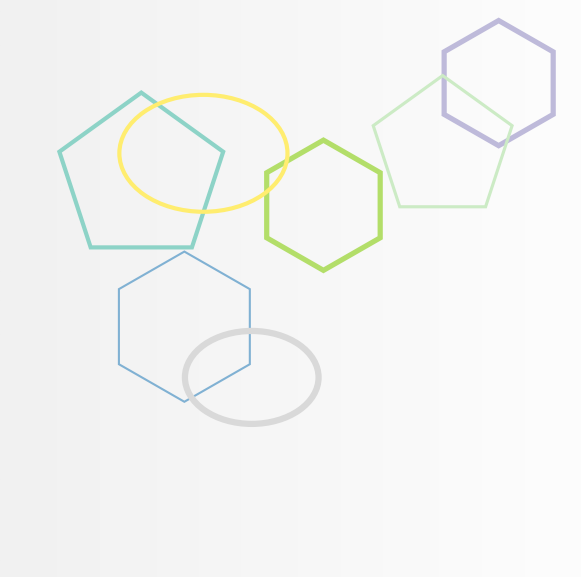[{"shape": "pentagon", "thickness": 2, "radius": 0.74, "center": [0.243, 0.691]}, {"shape": "hexagon", "thickness": 2.5, "radius": 0.54, "center": [0.858, 0.855]}, {"shape": "hexagon", "thickness": 1, "radius": 0.65, "center": [0.317, 0.433]}, {"shape": "hexagon", "thickness": 2.5, "radius": 0.56, "center": [0.556, 0.644]}, {"shape": "oval", "thickness": 3, "radius": 0.57, "center": [0.433, 0.346]}, {"shape": "pentagon", "thickness": 1.5, "radius": 0.63, "center": [0.762, 0.743]}, {"shape": "oval", "thickness": 2, "radius": 0.72, "center": [0.35, 0.734]}]